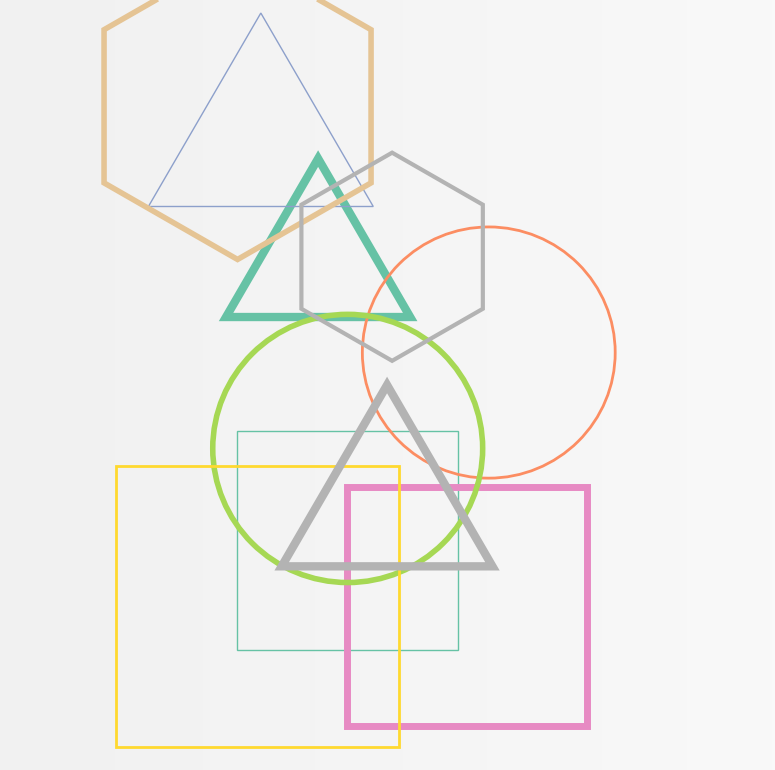[{"shape": "triangle", "thickness": 3, "radius": 0.69, "center": [0.41, 0.657]}, {"shape": "square", "thickness": 0.5, "radius": 0.71, "center": [0.448, 0.298]}, {"shape": "circle", "thickness": 1, "radius": 0.82, "center": [0.631, 0.542]}, {"shape": "triangle", "thickness": 0.5, "radius": 0.84, "center": [0.337, 0.816]}, {"shape": "square", "thickness": 2.5, "radius": 0.78, "center": [0.603, 0.212]}, {"shape": "circle", "thickness": 2, "radius": 0.87, "center": [0.449, 0.418]}, {"shape": "square", "thickness": 1, "radius": 0.91, "center": [0.332, 0.212]}, {"shape": "hexagon", "thickness": 2, "radius": 0.99, "center": [0.307, 0.862]}, {"shape": "hexagon", "thickness": 1.5, "radius": 0.68, "center": [0.506, 0.667]}, {"shape": "triangle", "thickness": 3, "radius": 0.79, "center": [0.499, 0.343]}]